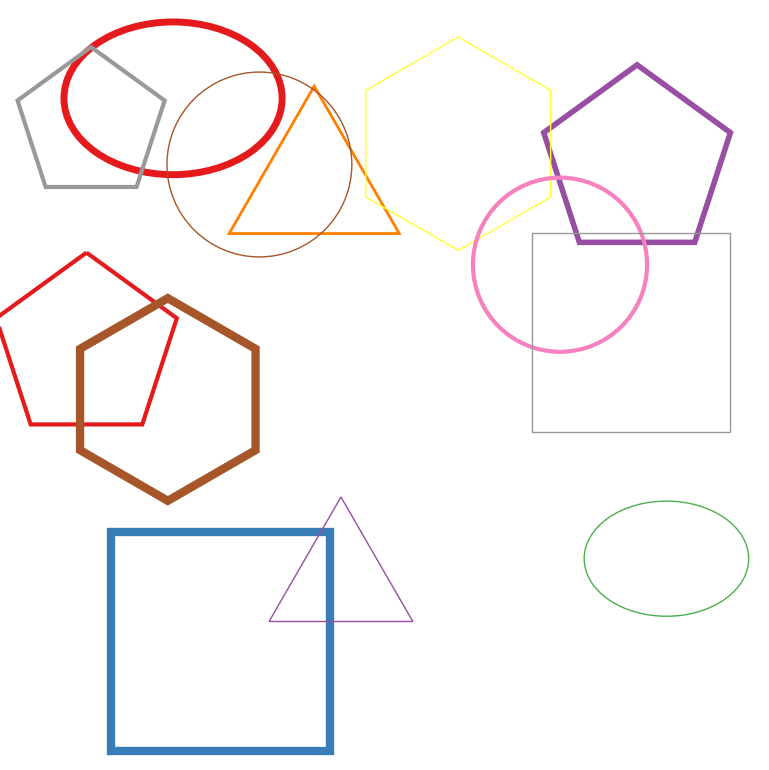[{"shape": "oval", "thickness": 2.5, "radius": 0.71, "center": [0.225, 0.872]}, {"shape": "pentagon", "thickness": 1.5, "radius": 0.62, "center": [0.112, 0.549]}, {"shape": "square", "thickness": 3, "radius": 0.71, "center": [0.286, 0.167]}, {"shape": "oval", "thickness": 0.5, "radius": 0.53, "center": [0.866, 0.274]}, {"shape": "triangle", "thickness": 0.5, "radius": 0.54, "center": [0.443, 0.247]}, {"shape": "pentagon", "thickness": 2, "radius": 0.64, "center": [0.827, 0.788]}, {"shape": "triangle", "thickness": 1, "radius": 0.64, "center": [0.408, 0.76]}, {"shape": "hexagon", "thickness": 0.5, "radius": 0.69, "center": [0.595, 0.813]}, {"shape": "circle", "thickness": 0.5, "radius": 0.6, "center": [0.337, 0.786]}, {"shape": "hexagon", "thickness": 3, "radius": 0.66, "center": [0.218, 0.481]}, {"shape": "circle", "thickness": 1.5, "radius": 0.57, "center": [0.727, 0.656]}, {"shape": "pentagon", "thickness": 1.5, "radius": 0.5, "center": [0.118, 0.838]}, {"shape": "square", "thickness": 0.5, "radius": 0.64, "center": [0.819, 0.568]}]